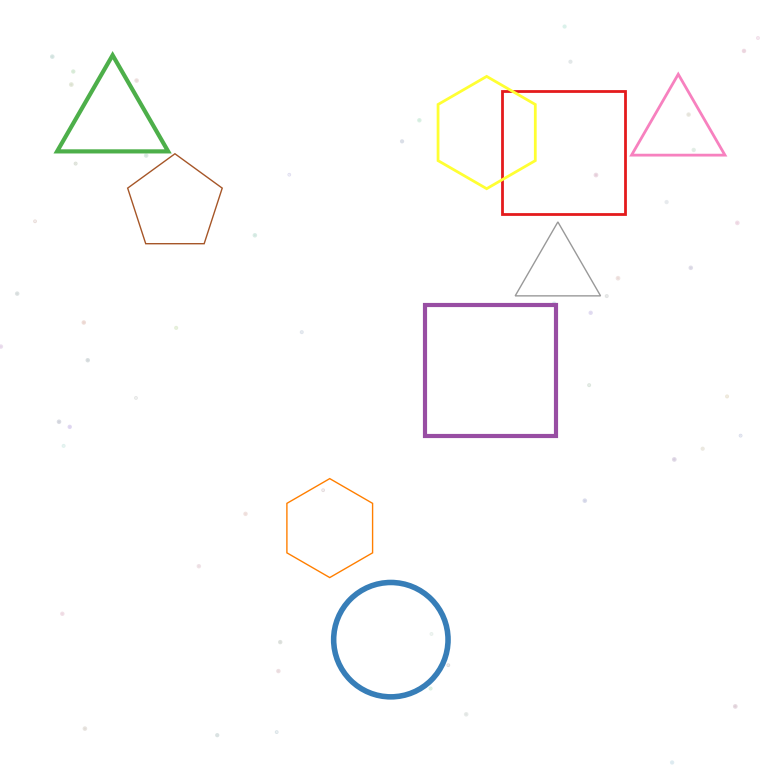[{"shape": "square", "thickness": 1, "radius": 0.4, "center": [0.732, 0.802]}, {"shape": "circle", "thickness": 2, "radius": 0.37, "center": [0.508, 0.169]}, {"shape": "triangle", "thickness": 1.5, "radius": 0.42, "center": [0.146, 0.845]}, {"shape": "square", "thickness": 1.5, "radius": 0.43, "center": [0.637, 0.519]}, {"shape": "hexagon", "thickness": 0.5, "radius": 0.32, "center": [0.428, 0.314]}, {"shape": "hexagon", "thickness": 1, "radius": 0.36, "center": [0.632, 0.828]}, {"shape": "pentagon", "thickness": 0.5, "radius": 0.32, "center": [0.227, 0.736]}, {"shape": "triangle", "thickness": 1, "radius": 0.35, "center": [0.881, 0.834]}, {"shape": "triangle", "thickness": 0.5, "radius": 0.32, "center": [0.725, 0.648]}]